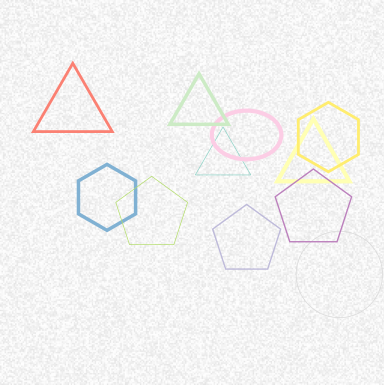[{"shape": "triangle", "thickness": 0.5, "radius": 0.42, "center": [0.579, 0.587]}, {"shape": "triangle", "thickness": 3, "radius": 0.54, "center": [0.814, 0.583]}, {"shape": "pentagon", "thickness": 1, "radius": 0.46, "center": [0.641, 0.376]}, {"shape": "triangle", "thickness": 2, "radius": 0.59, "center": [0.189, 0.717]}, {"shape": "hexagon", "thickness": 2.5, "radius": 0.43, "center": [0.278, 0.487]}, {"shape": "pentagon", "thickness": 0.5, "radius": 0.49, "center": [0.394, 0.444]}, {"shape": "oval", "thickness": 3, "radius": 0.45, "center": [0.64, 0.649]}, {"shape": "circle", "thickness": 0.5, "radius": 0.56, "center": [0.881, 0.287]}, {"shape": "pentagon", "thickness": 1, "radius": 0.52, "center": [0.814, 0.457]}, {"shape": "triangle", "thickness": 2.5, "radius": 0.44, "center": [0.517, 0.721]}, {"shape": "hexagon", "thickness": 2, "radius": 0.45, "center": [0.853, 0.644]}]